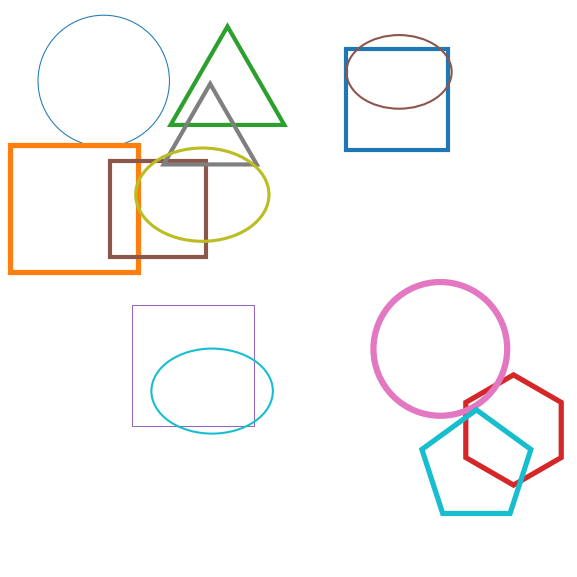[{"shape": "square", "thickness": 2, "radius": 0.44, "center": [0.687, 0.827]}, {"shape": "circle", "thickness": 0.5, "radius": 0.57, "center": [0.18, 0.859]}, {"shape": "square", "thickness": 2.5, "radius": 0.55, "center": [0.128, 0.638]}, {"shape": "triangle", "thickness": 2, "radius": 0.57, "center": [0.394, 0.84]}, {"shape": "hexagon", "thickness": 2.5, "radius": 0.48, "center": [0.889, 0.255]}, {"shape": "square", "thickness": 0.5, "radius": 0.53, "center": [0.334, 0.366]}, {"shape": "square", "thickness": 2, "radius": 0.42, "center": [0.273, 0.637]}, {"shape": "oval", "thickness": 1, "radius": 0.46, "center": [0.691, 0.875]}, {"shape": "circle", "thickness": 3, "radius": 0.58, "center": [0.762, 0.395]}, {"shape": "triangle", "thickness": 2, "radius": 0.47, "center": [0.364, 0.761]}, {"shape": "oval", "thickness": 1.5, "radius": 0.58, "center": [0.35, 0.662]}, {"shape": "oval", "thickness": 1, "radius": 0.53, "center": [0.367, 0.322]}, {"shape": "pentagon", "thickness": 2.5, "radius": 0.5, "center": [0.825, 0.19]}]